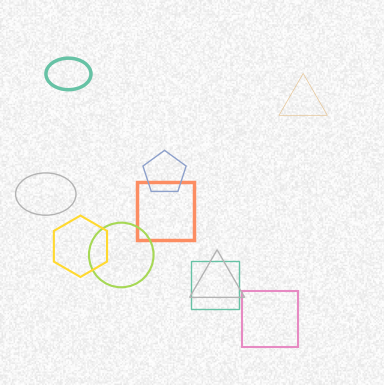[{"shape": "square", "thickness": 1, "radius": 0.31, "center": [0.558, 0.259]}, {"shape": "oval", "thickness": 2.5, "radius": 0.29, "center": [0.178, 0.808]}, {"shape": "square", "thickness": 2.5, "radius": 0.37, "center": [0.43, 0.452]}, {"shape": "pentagon", "thickness": 1, "radius": 0.29, "center": [0.427, 0.551]}, {"shape": "square", "thickness": 1.5, "radius": 0.36, "center": [0.701, 0.172]}, {"shape": "circle", "thickness": 1.5, "radius": 0.42, "center": [0.315, 0.338]}, {"shape": "hexagon", "thickness": 1.5, "radius": 0.4, "center": [0.209, 0.36]}, {"shape": "triangle", "thickness": 0.5, "radius": 0.36, "center": [0.787, 0.737]}, {"shape": "triangle", "thickness": 1, "radius": 0.41, "center": [0.564, 0.269]}, {"shape": "oval", "thickness": 1, "radius": 0.39, "center": [0.119, 0.496]}]